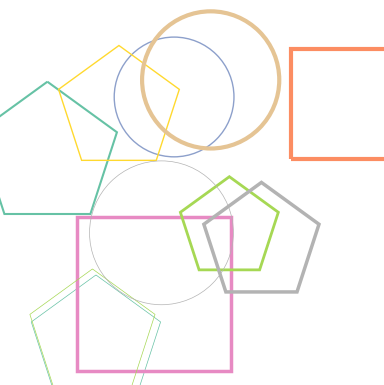[{"shape": "pentagon", "thickness": 1.5, "radius": 0.95, "center": [0.123, 0.598]}, {"shape": "pentagon", "thickness": 0.5, "radius": 0.88, "center": [0.249, 0.109]}, {"shape": "square", "thickness": 3, "radius": 0.72, "center": [0.899, 0.73]}, {"shape": "circle", "thickness": 1, "radius": 0.78, "center": [0.452, 0.748]}, {"shape": "square", "thickness": 2.5, "radius": 1.0, "center": [0.399, 0.235]}, {"shape": "pentagon", "thickness": 0.5, "radius": 0.85, "center": [0.24, 0.131]}, {"shape": "pentagon", "thickness": 2, "radius": 0.67, "center": [0.596, 0.407]}, {"shape": "pentagon", "thickness": 1, "radius": 0.82, "center": [0.309, 0.717]}, {"shape": "circle", "thickness": 3, "radius": 0.89, "center": [0.547, 0.792]}, {"shape": "pentagon", "thickness": 2.5, "radius": 0.79, "center": [0.679, 0.369]}, {"shape": "circle", "thickness": 0.5, "radius": 0.93, "center": [0.419, 0.395]}]